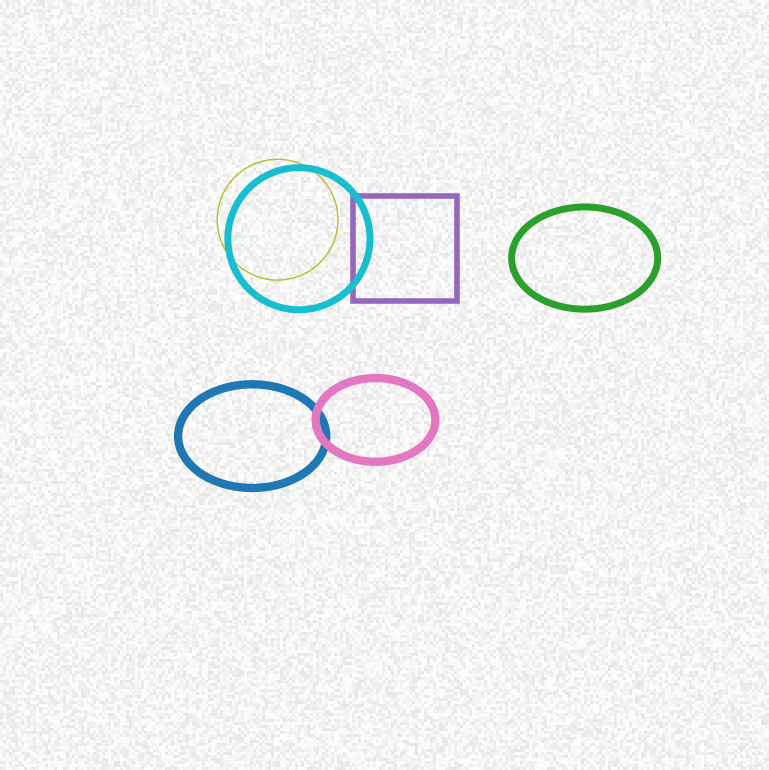[{"shape": "oval", "thickness": 3, "radius": 0.48, "center": [0.327, 0.434]}, {"shape": "oval", "thickness": 2.5, "radius": 0.47, "center": [0.759, 0.665]}, {"shape": "square", "thickness": 2, "radius": 0.34, "center": [0.526, 0.677]}, {"shape": "oval", "thickness": 3, "radius": 0.39, "center": [0.488, 0.455]}, {"shape": "circle", "thickness": 0.5, "radius": 0.39, "center": [0.361, 0.715]}, {"shape": "circle", "thickness": 2.5, "radius": 0.46, "center": [0.388, 0.69]}]